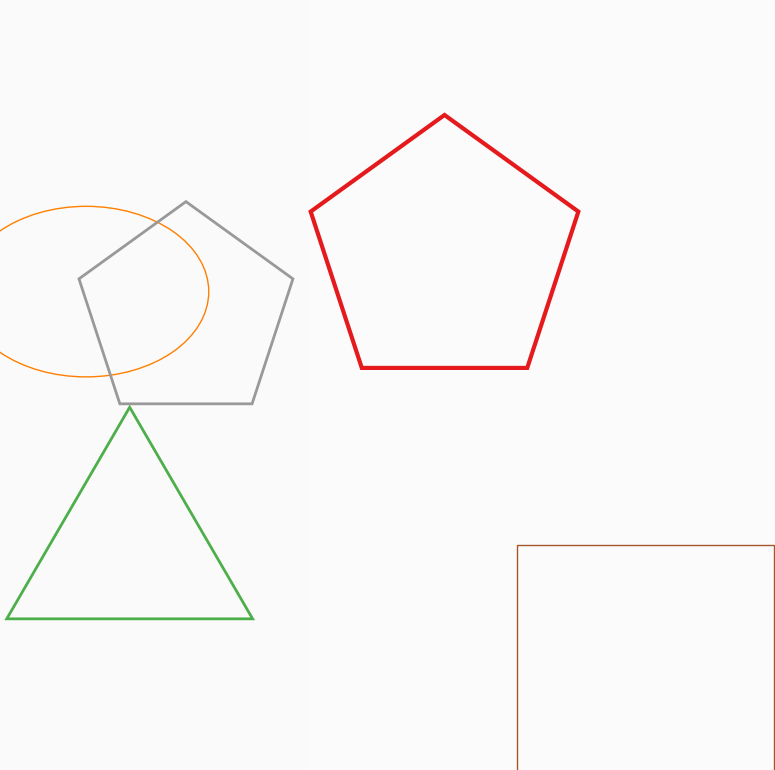[{"shape": "pentagon", "thickness": 1.5, "radius": 0.91, "center": [0.574, 0.669]}, {"shape": "triangle", "thickness": 1, "radius": 0.92, "center": [0.167, 0.288]}, {"shape": "oval", "thickness": 0.5, "radius": 0.79, "center": [0.111, 0.621]}, {"shape": "square", "thickness": 0.5, "radius": 0.83, "center": [0.833, 0.127]}, {"shape": "pentagon", "thickness": 1, "radius": 0.73, "center": [0.24, 0.593]}]